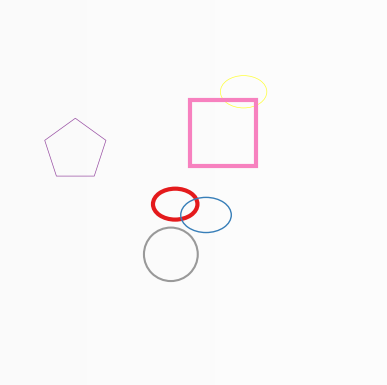[{"shape": "oval", "thickness": 3, "radius": 0.29, "center": [0.452, 0.47]}, {"shape": "oval", "thickness": 1, "radius": 0.33, "center": [0.532, 0.442]}, {"shape": "pentagon", "thickness": 0.5, "radius": 0.42, "center": [0.194, 0.61]}, {"shape": "oval", "thickness": 0.5, "radius": 0.3, "center": [0.629, 0.762]}, {"shape": "square", "thickness": 3, "radius": 0.43, "center": [0.577, 0.654]}, {"shape": "circle", "thickness": 1.5, "radius": 0.35, "center": [0.441, 0.339]}]